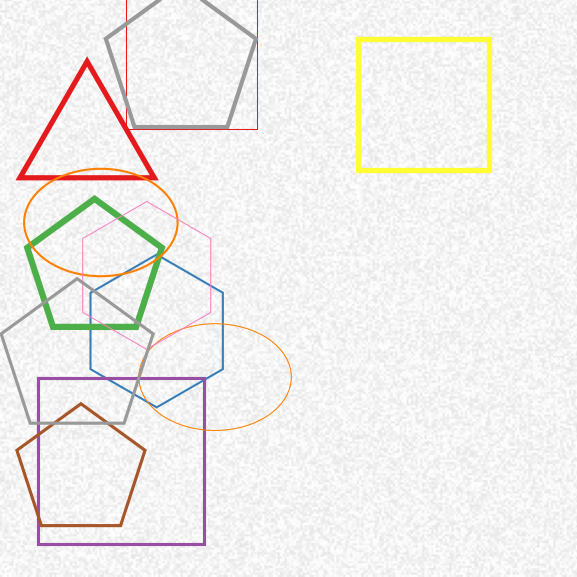[{"shape": "square", "thickness": 0.5, "radius": 0.57, "center": [0.332, 0.89]}, {"shape": "triangle", "thickness": 2.5, "radius": 0.67, "center": [0.151, 0.758]}, {"shape": "hexagon", "thickness": 1, "radius": 0.66, "center": [0.271, 0.426]}, {"shape": "pentagon", "thickness": 3, "radius": 0.61, "center": [0.164, 0.532]}, {"shape": "square", "thickness": 1.5, "radius": 0.72, "center": [0.209, 0.201]}, {"shape": "oval", "thickness": 1, "radius": 0.66, "center": [0.175, 0.614]}, {"shape": "oval", "thickness": 0.5, "radius": 0.66, "center": [0.372, 0.346]}, {"shape": "square", "thickness": 2.5, "radius": 0.56, "center": [0.733, 0.818]}, {"shape": "pentagon", "thickness": 1.5, "radius": 0.58, "center": [0.14, 0.183]}, {"shape": "hexagon", "thickness": 0.5, "radius": 0.64, "center": [0.254, 0.522]}, {"shape": "pentagon", "thickness": 2, "radius": 0.68, "center": [0.313, 0.89]}, {"shape": "pentagon", "thickness": 1.5, "radius": 0.69, "center": [0.134, 0.378]}]